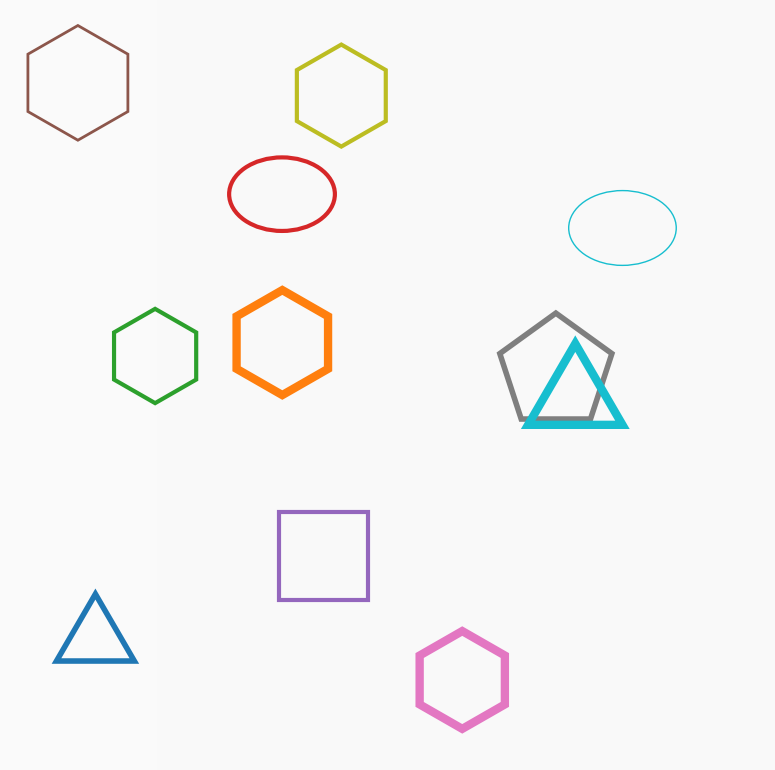[{"shape": "triangle", "thickness": 2, "radius": 0.29, "center": [0.123, 0.171]}, {"shape": "hexagon", "thickness": 3, "radius": 0.34, "center": [0.364, 0.555]}, {"shape": "hexagon", "thickness": 1.5, "radius": 0.31, "center": [0.2, 0.538]}, {"shape": "oval", "thickness": 1.5, "radius": 0.34, "center": [0.364, 0.748]}, {"shape": "square", "thickness": 1.5, "radius": 0.29, "center": [0.417, 0.278]}, {"shape": "hexagon", "thickness": 1, "radius": 0.37, "center": [0.101, 0.892]}, {"shape": "hexagon", "thickness": 3, "radius": 0.32, "center": [0.596, 0.117]}, {"shape": "pentagon", "thickness": 2, "radius": 0.38, "center": [0.717, 0.517]}, {"shape": "hexagon", "thickness": 1.5, "radius": 0.33, "center": [0.44, 0.876]}, {"shape": "triangle", "thickness": 3, "radius": 0.35, "center": [0.742, 0.483]}, {"shape": "oval", "thickness": 0.5, "radius": 0.35, "center": [0.803, 0.704]}]